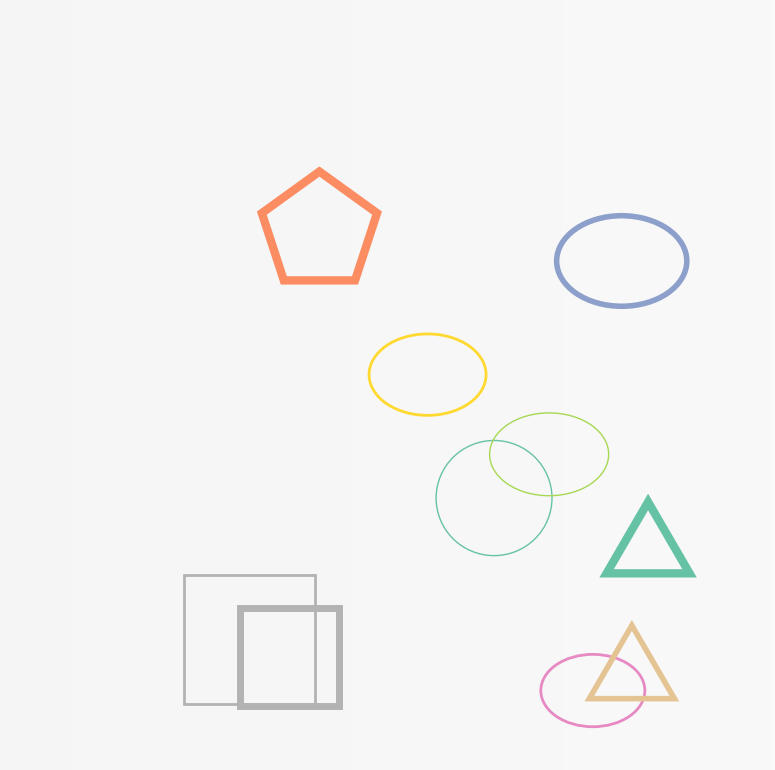[{"shape": "circle", "thickness": 0.5, "radius": 0.37, "center": [0.637, 0.353]}, {"shape": "triangle", "thickness": 3, "radius": 0.31, "center": [0.836, 0.286]}, {"shape": "pentagon", "thickness": 3, "radius": 0.39, "center": [0.412, 0.699]}, {"shape": "oval", "thickness": 2, "radius": 0.42, "center": [0.802, 0.661]}, {"shape": "oval", "thickness": 1, "radius": 0.34, "center": [0.765, 0.103]}, {"shape": "oval", "thickness": 0.5, "radius": 0.38, "center": [0.709, 0.41]}, {"shape": "oval", "thickness": 1, "radius": 0.38, "center": [0.552, 0.513]}, {"shape": "triangle", "thickness": 2, "radius": 0.32, "center": [0.815, 0.124]}, {"shape": "square", "thickness": 2.5, "radius": 0.32, "center": [0.374, 0.147]}, {"shape": "square", "thickness": 1, "radius": 0.42, "center": [0.322, 0.169]}]